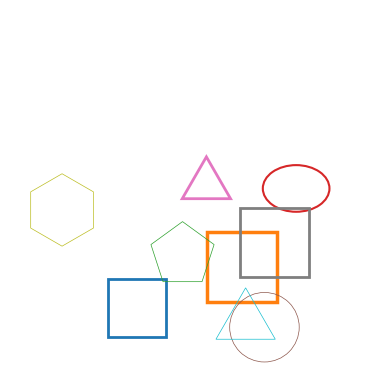[{"shape": "square", "thickness": 2, "radius": 0.38, "center": [0.356, 0.2]}, {"shape": "square", "thickness": 2.5, "radius": 0.45, "center": [0.629, 0.307]}, {"shape": "pentagon", "thickness": 0.5, "radius": 0.43, "center": [0.474, 0.338]}, {"shape": "oval", "thickness": 1.5, "radius": 0.43, "center": [0.769, 0.511]}, {"shape": "circle", "thickness": 0.5, "radius": 0.45, "center": [0.687, 0.15]}, {"shape": "triangle", "thickness": 2, "radius": 0.36, "center": [0.536, 0.52]}, {"shape": "square", "thickness": 2, "radius": 0.45, "center": [0.712, 0.37]}, {"shape": "hexagon", "thickness": 0.5, "radius": 0.47, "center": [0.161, 0.455]}, {"shape": "triangle", "thickness": 0.5, "radius": 0.44, "center": [0.638, 0.163]}]